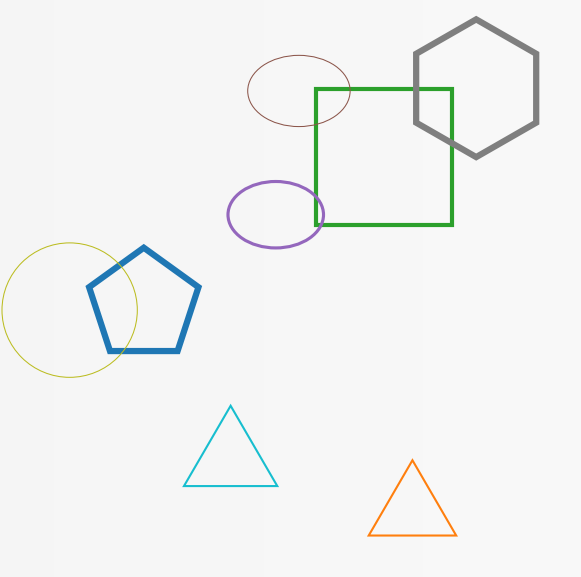[{"shape": "pentagon", "thickness": 3, "radius": 0.49, "center": [0.247, 0.471]}, {"shape": "triangle", "thickness": 1, "radius": 0.43, "center": [0.71, 0.115]}, {"shape": "square", "thickness": 2, "radius": 0.59, "center": [0.661, 0.727]}, {"shape": "oval", "thickness": 1.5, "radius": 0.41, "center": [0.474, 0.627]}, {"shape": "oval", "thickness": 0.5, "radius": 0.44, "center": [0.514, 0.842]}, {"shape": "hexagon", "thickness": 3, "radius": 0.6, "center": [0.819, 0.846]}, {"shape": "circle", "thickness": 0.5, "radius": 0.58, "center": [0.12, 0.462]}, {"shape": "triangle", "thickness": 1, "radius": 0.46, "center": [0.397, 0.204]}]